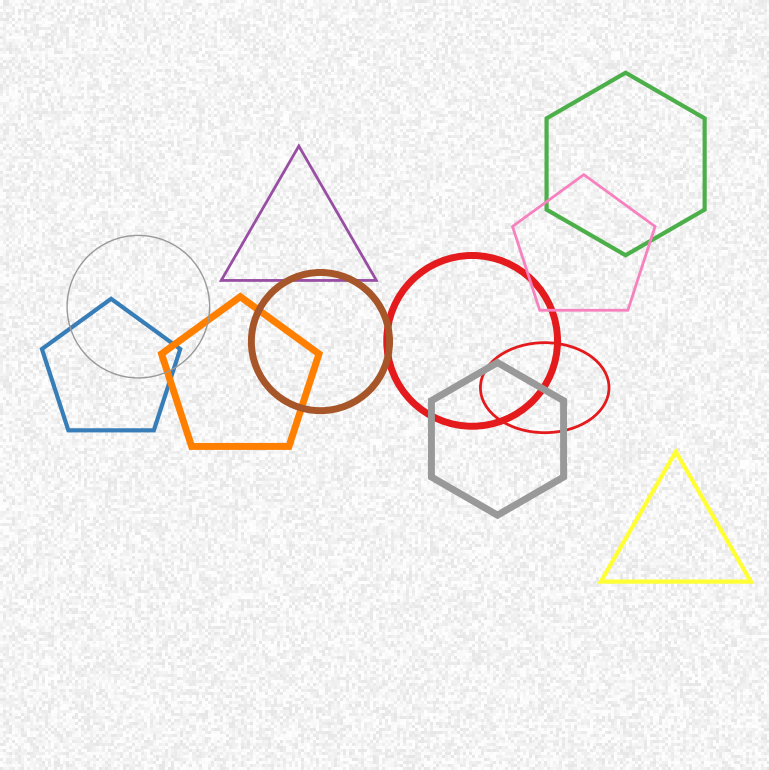[{"shape": "oval", "thickness": 1, "radius": 0.42, "center": [0.707, 0.497]}, {"shape": "circle", "thickness": 2.5, "radius": 0.55, "center": [0.613, 0.557]}, {"shape": "pentagon", "thickness": 1.5, "radius": 0.47, "center": [0.144, 0.518]}, {"shape": "hexagon", "thickness": 1.5, "radius": 0.59, "center": [0.812, 0.787]}, {"shape": "triangle", "thickness": 1, "radius": 0.58, "center": [0.388, 0.694]}, {"shape": "pentagon", "thickness": 2.5, "radius": 0.54, "center": [0.312, 0.507]}, {"shape": "triangle", "thickness": 1.5, "radius": 0.56, "center": [0.878, 0.301]}, {"shape": "circle", "thickness": 2.5, "radius": 0.45, "center": [0.416, 0.556]}, {"shape": "pentagon", "thickness": 1, "radius": 0.49, "center": [0.758, 0.676]}, {"shape": "circle", "thickness": 0.5, "radius": 0.46, "center": [0.18, 0.602]}, {"shape": "hexagon", "thickness": 2.5, "radius": 0.5, "center": [0.646, 0.43]}]